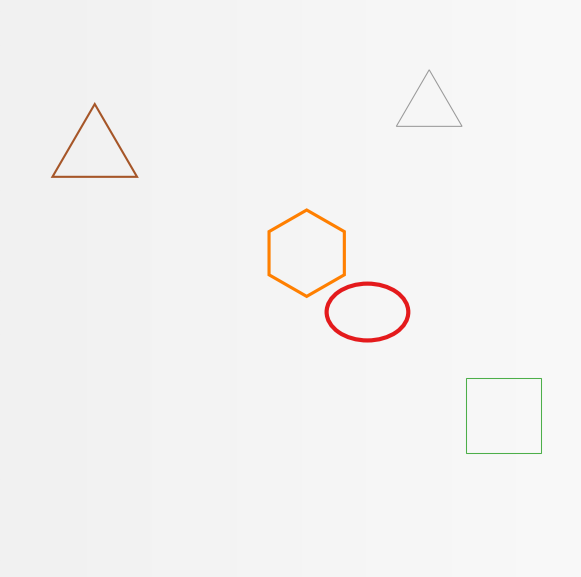[{"shape": "oval", "thickness": 2, "radius": 0.35, "center": [0.632, 0.459]}, {"shape": "square", "thickness": 0.5, "radius": 0.32, "center": [0.867, 0.279]}, {"shape": "hexagon", "thickness": 1.5, "radius": 0.37, "center": [0.528, 0.561]}, {"shape": "triangle", "thickness": 1, "radius": 0.42, "center": [0.163, 0.735]}, {"shape": "triangle", "thickness": 0.5, "radius": 0.33, "center": [0.738, 0.813]}]